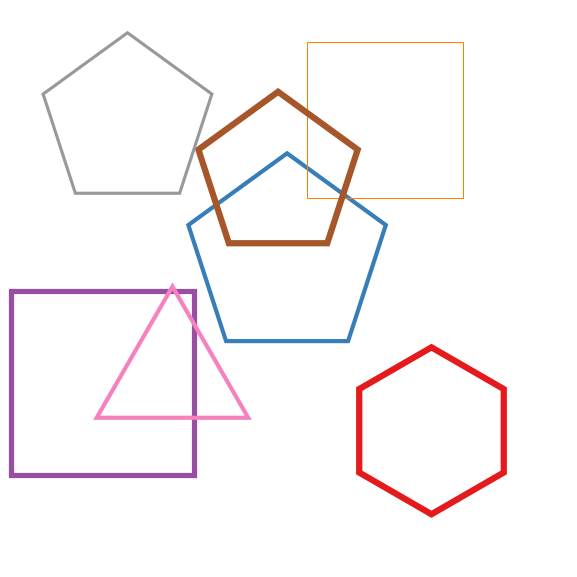[{"shape": "hexagon", "thickness": 3, "radius": 0.72, "center": [0.747, 0.253]}, {"shape": "pentagon", "thickness": 2, "radius": 0.9, "center": [0.497, 0.554]}, {"shape": "square", "thickness": 2.5, "radius": 0.79, "center": [0.177, 0.336]}, {"shape": "square", "thickness": 0.5, "radius": 0.67, "center": [0.667, 0.791]}, {"shape": "pentagon", "thickness": 3, "radius": 0.72, "center": [0.482, 0.695]}, {"shape": "triangle", "thickness": 2, "radius": 0.76, "center": [0.299, 0.352]}, {"shape": "pentagon", "thickness": 1.5, "radius": 0.77, "center": [0.221, 0.789]}]